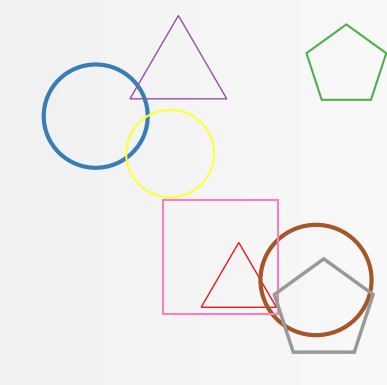[{"shape": "triangle", "thickness": 1, "radius": 0.56, "center": [0.616, 0.258]}, {"shape": "circle", "thickness": 3, "radius": 0.67, "center": [0.247, 0.698]}, {"shape": "pentagon", "thickness": 1.5, "radius": 0.54, "center": [0.894, 0.828]}, {"shape": "triangle", "thickness": 1, "radius": 0.72, "center": [0.46, 0.815]}, {"shape": "circle", "thickness": 1.5, "radius": 0.57, "center": [0.439, 0.601]}, {"shape": "circle", "thickness": 3, "radius": 0.72, "center": [0.816, 0.273]}, {"shape": "square", "thickness": 1.5, "radius": 0.74, "center": [0.569, 0.332]}, {"shape": "pentagon", "thickness": 2.5, "radius": 0.67, "center": [0.836, 0.194]}]